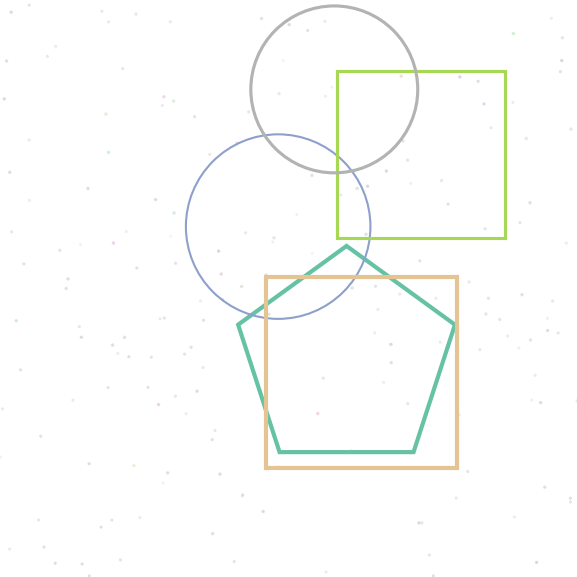[{"shape": "pentagon", "thickness": 2, "radius": 0.99, "center": [0.6, 0.376]}, {"shape": "circle", "thickness": 1, "radius": 0.8, "center": [0.482, 0.607]}, {"shape": "square", "thickness": 1.5, "radius": 0.72, "center": [0.729, 0.732]}, {"shape": "square", "thickness": 2, "radius": 0.83, "center": [0.626, 0.354]}, {"shape": "circle", "thickness": 1.5, "radius": 0.72, "center": [0.579, 0.844]}]